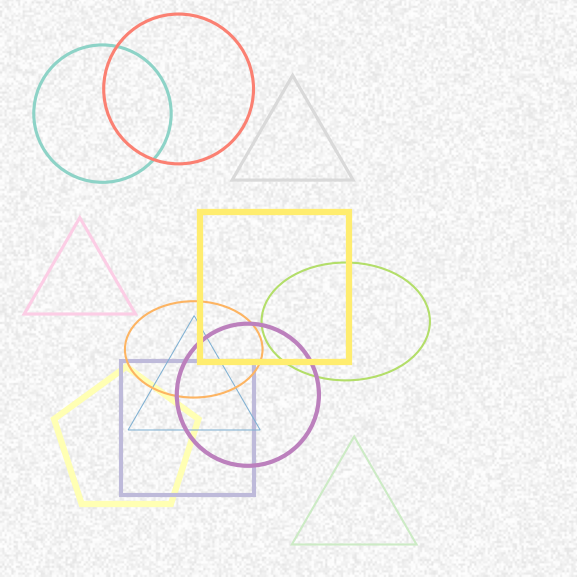[{"shape": "circle", "thickness": 1.5, "radius": 0.59, "center": [0.177, 0.802]}, {"shape": "pentagon", "thickness": 3, "radius": 0.66, "center": [0.219, 0.233]}, {"shape": "square", "thickness": 2, "radius": 0.58, "center": [0.325, 0.258]}, {"shape": "circle", "thickness": 1.5, "radius": 0.65, "center": [0.309, 0.845]}, {"shape": "triangle", "thickness": 0.5, "radius": 0.66, "center": [0.336, 0.321]}, {"shape": "oval", "thickness": 1, "radius": 0.6, "center": [0.335, 0.394]}, {"shape": "oval", "thickness": 1, "radius": 0.73, "center": [0.599, 0.443]}, {"shape": "triangle", "thickness": 1.5, "radius": 0.56, "center": [0.138, 0.511]}, {"shape": "triangle", "thickness": 1.5, "radius": 0.6, "center": [0.507, 0.748]}, {"shape": "circle", "thickness": 2, "radius": 0.62, "center": [0.429, 0.316]}, {"shape": "triangle", "thickness": 1, "radius": 0.62, "center": [0.613, 0.119]}, {"shape": "square", "thickness": 3, "radius": 0.65, "center": [0.475, 0.502]}]